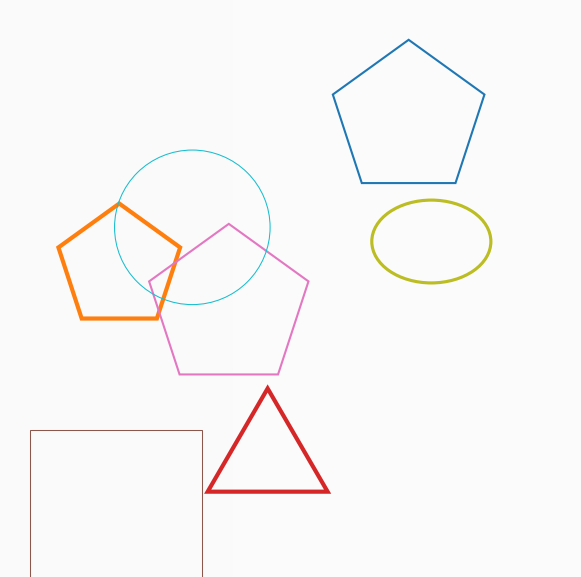[{"shape": "pentagon", "thickness": 1, "radius": 0.69, "center": [0.703, 0.793]}, {"shape": "pentagon", "thickness": 2, "radius": 0.55, "center": [0.205, 0.537]}, {"shape": "triangle", "thickness": 2, "radius": 0.6, "center": [0.46, 0.207]}, {"shape": "square", "thickness": 0.5, "radius": 0.74, "center": [0.199, 0.107]}, {"shape": "pentagon", "thickness": 1, "radius": 0.72, "center": [0.394, 0.467]}, {"shape": "oval", "thickness": 1.5, "radius": 0.51, "center": [0.742, 0.581]}, {"shape": "circle", "thickness": 0.5, "radius": 0.67, "center": [0.331, 0.605]}]